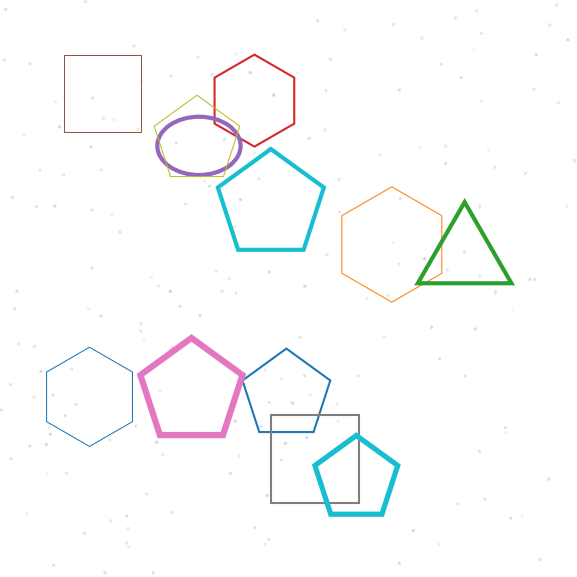[{"shape": "hexagon", "thickness": 0.5, "radius": 0.43, "center": [0.155, 0.312]}, {"shape": "pentagon", "thickness": 1, "radius": 0.4, "center": [0.496, 0.316]}, {"shape": "hexagon", "thickness": 0.5, "radius": 0.5, "center": [0.678, 0.576]}, {"shape": "triangle", "thickness": 2, "radius": 0.47, "center": [0.805, 0.555]}, {"shape": "hexagon", "thickness": 1, "radius": 0.4, "center": [0.441, 0.825]}, {"shape": "oval", "thickness": 2, "radius": 0.36, "center": [0.345, 0.747]}, {"shape": "square", "thickness": 0.5, "radius": 0.34, "center": [0.178, 0.838]}, {"shape": "pentagon", "thickness": 3, "radius": 0.46, "center": [0.332, 0.321]}, {"shape": "square", "thickness": 1, "radius": 0.38, "center": [0.545, 0.204]}, {"shape": "pentagon", "thickness": 0.5, "radius": 0.39, "center": [0.341, 0.756]}, {"shape": "pentagon", "thickness": 2.5, "radius": 0.38, "center": [0.617, 0.17]}, {"shape": "pentagon", "thickness": 2, "radius": 0.48, "center": [0.469, 0.645]}]